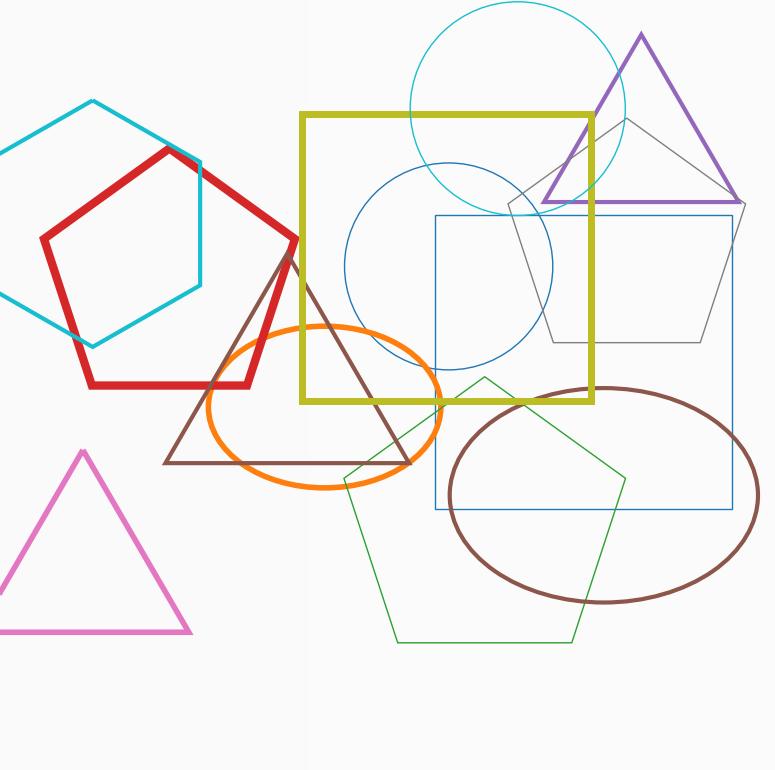[{"shape": "square", "thickness": 0.5, "radius": 0.96, "center": [0.753, 0.53]}, {"shape": "circle", "thickness": 0.5, "radius": 0.67, "center": [0.579, 0.654]}, {"shape": "oval", "thickness": 2, "radius": 0.75, "center": [0.419, 0.471]}, {"shape": "pentagon", "thickness": 0.5, "radius": 0.96, "center": [0.625, 0.32]}, {"shape": "pentagon", "thickness": 3, "radius": 0.85, "center": [0.219, 0.637]}, {"shape": "triangle", "thickness": 1.5, "radius": 0.72, "center": [0.827, 0.81]}, {"shape": "oval", "thickness": 1.5, "radius": 0.99, "center": [0.779, 0.357]}, {"shape": "triangle", "thickness": 1.5, "radius": 0.91, "center": [0.371, 0.489]}, {"shape": "triangle", "thickness": 2, "radius": 0.79, "center": [0.107, 0.258]}, {"shape": "pentagon", "thickness": 0.5, "radius": 0.81, "center": [0.809, 0.685]}, {"shape": "square", "thickness": 2.5, "radius": 0.93, "center": [0.576, 0.666]}, {"shape": "circle", "thickness": 0.5, "radius": 0.69, "center": [0.668, 0.859]}, {"shape": "hexagon", "thickness": 1.5, "radius": 0.8, "center": [0.12, 0.71]}]